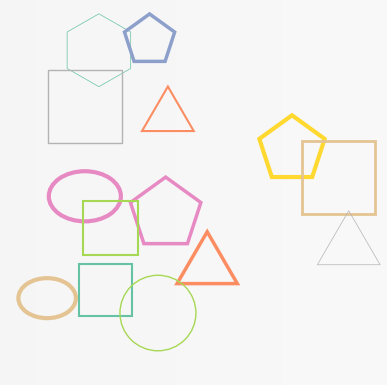[{"shape": "hexagon", "thickness": 0.5, "radius": 0.47, "center": [0.255, 0.87]}, {"shape": "square", "thickness": 1.5, "radius": 0.34, "center": [0.273, 0.246]}, {"shape": "triangle", "thickness": 1.5, "radius": 0.39, "center": [0.433, 0.698]}, {"shape": "triangle", "thickness": 2.5, "radius": 0.45, "center": [0.535, 0.308]}, {"shape": "pentagon", "thickness": 2.5, "radius": 0.34, "center": [0.386, 0.896]}, {"shape": "oval", "thickness": 3, "radius": 0.47, "center": [0.219, 0.49]}, {"shape": "pentagon", "thickness": 2.5, "radius": 0.48, "center": [0.428, 0.444]}, {"shape": "circle", "thickness": 1, "radius": 0.49, "center": [0.408, 0.187]}, {"shape": "square", "thickness": 1.5, "radius": 0.35, "center": [0.285, 0.407]}, {"shape": "pentagon", "thickness": 3, "radius": 0.44, "center": [0.754, 0.612]}, {"shape": "oval", "thickness": 3, "radius": 0.37, "center": [0.122, 0.226]}, {"shape": "square", "thickness": 2, "radius": 0.47, "center": [0.874, 0.538]}, {"shape": "square", "thickness": 1, "radius": 0.47, "center": [0.22, 0.724]}, {"shape": "triangle", "thickness": 0.5, "radius": 0.47, "center": [0.9, 0.359]}]